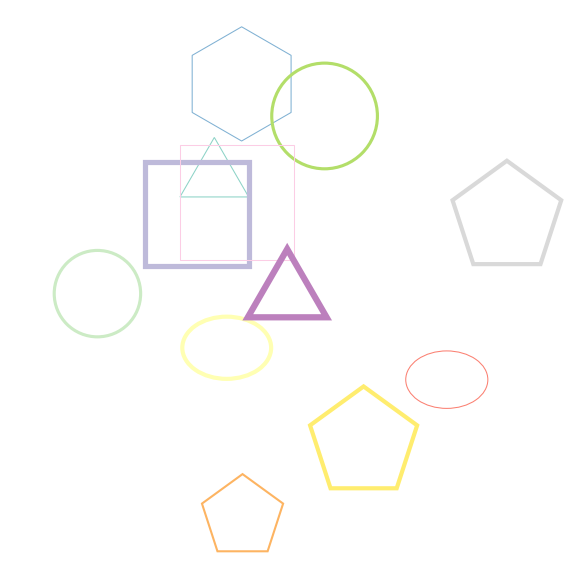[{"shape": "triangle", "thickness": 0.5, "radius": 0.34, "center": [0.371, 0.692]}, {"shape": "oval", "thickness": 2, "radius": 0.38, "center": [0.393, 0.397]}, {"shape": "square", "thickness": 2.5, "radius": 0.45, "center": [0.341, 0.629]}, {"shape": "oval", "thickness": 0.5, "radius": 0.36, "center": [0.774, 0.342]}, {"shape": "hexagon", "thickness": 0.5, "radius": 0.49, "center": [0.418, 0.854]}, {"shape": "pentagon", "thickness": 1, "radius": 0.37, "center": [0.42, 0.104]}, {"shape": "circle", "thickness": 1.5, "radius": 0.46, "center": [0.562, 0.798]}, {"shape": "square", "thickness": 0.5, "radius": 0.5, "center": [0.41, 0.648]}, {"shape": "pentagon", "thickness": 2, "radius": 0.49, "center": [0.878, 0.622]}, {"shape": "triangle", "thickness": 3, "radius": 0.39, "center": [0.497, 0.489]}, {"shape": "circle", "thickness": 1.5, "radius": 0.37, "center": [0.169, 0.491]}, {"shape": "pentagon", "thickness": 2, "radius": 0.49, "center": [0.63, 0.232]}]